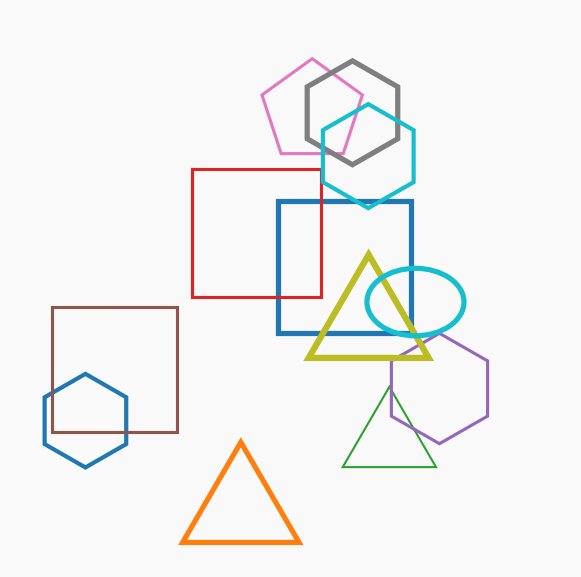[{"shape": "square", "thickness": 2.5, "radius": 0.57, "center": [0.592, 0.537]}, {"shape": "hexagon", "thickness": 2, "radius": 0.41, "center": [0.147, 0.271]}, {"shape": "triangle", "thickness": 2.5, "radius": 0.58, "center": [0.414, 0.118]}, {"shape": "triangle", "thickness": 1, "radius": 0.46, "center": [0.67, 0.237]}, {"shape": "square", "thickness": 1.5, "radius": 0.55, "center": [0.442, 0.595]}, {"shape": "hexagon", "thickness": 1.5, "radius": 0.48, "center": [0.756, 0.326]}, {"shape": "square", "thickness": 1.5, "radius": 0.54, "center": [0.197, 0.359]}, {"shape": "pentagon", "thickness": 1.5, "radius": 0.45, "center": [0.537, 0.807]}, {"shape": "hexagon", "thickness": 2.5, "radius": 0.45, "center": [0.606, 0.804]}, {"shape": "triangle", "thickness": 3, "radius": 0.6, "center": [0.634, 0.439]}, {"shape": "hexagon", "thickness": 2, "radius": 0.45, "center": [0.634, 0.729]}, {"shape": "oval", "thickness": 2.5, "radius": 0.42, "center": [0.715, 0.476]}]